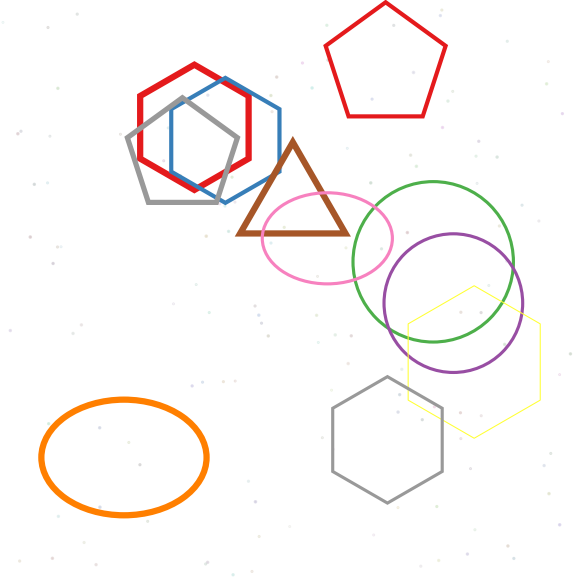[{"shape": "pentagon", "thickness": 2, "radius": 0.55, "center": [0.668, 0.886]}, {"shape": "hexagon", "thickness": 3, "radius": 0.54, "center": [0.337, 0.779]}, {"shape": "hexagon", "thickness": 2, "radius": 0.54, "center": [0.39, 0.756]}, {"shape": "circle", "thickness": 1.5, "radius": 0.69, "center": [0.75, 0.546]}, {"shape": "circle", "thickness": 1.5, "radius": 0.6, "center": [0.785, 0.474]}, {"shape": "oval", "thickness": 3, "radius": 0.72, "center": [0.215, 0.207]}, {"shape": "hexagon", "thickness": 0.5, "radius": 0.66, "center": [0.821, 0.372]}, {"shape": "triangle", "thickness": 3, "radius": 0.53, "center": [0.507, 0.648]}, {"shape": "oval", "thickness": 1.5, "radius": 0.56, "center": [0.567, 0.586]}, {"shape": "hexagon", "thickness": 1.5, "radius": 0.55, "center": [0.671, 0.237]}, {"shape": "pentagon", "thickness": 2.5, "radius": 0.5, "center": [0.316, 0.73]}]